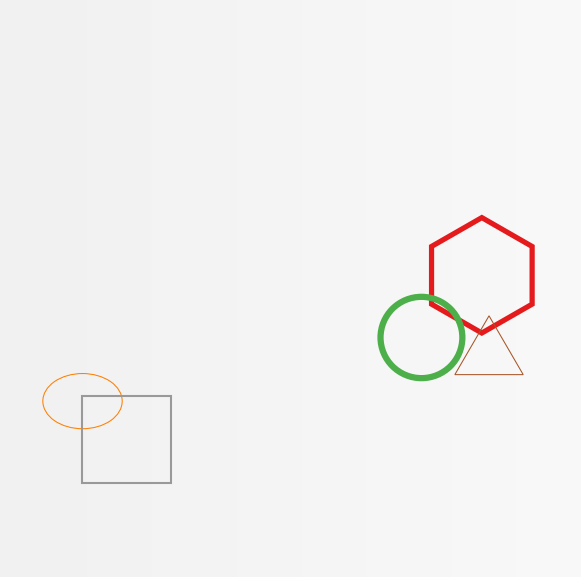[{"shape": "hexagon", "thickness": 2.5, "radius": 0.5, "center": [0.829, 0.522]}, {"shape": "circle", "thickness": 3, "radius": 0.35, "center": [0.725, 0.415]}, {"shape": "oval", "thickness": 0.5, "radius": 0.34, "center": [0.142, 0.305]}, {"shape": "triangle", "thickness": 0.5, "radius": 0.34, "center": [0.841, 0.384]}, {"shape": "square", "thickness": 1, "radius": 0.38, "center": [0.217, 0.238]}]